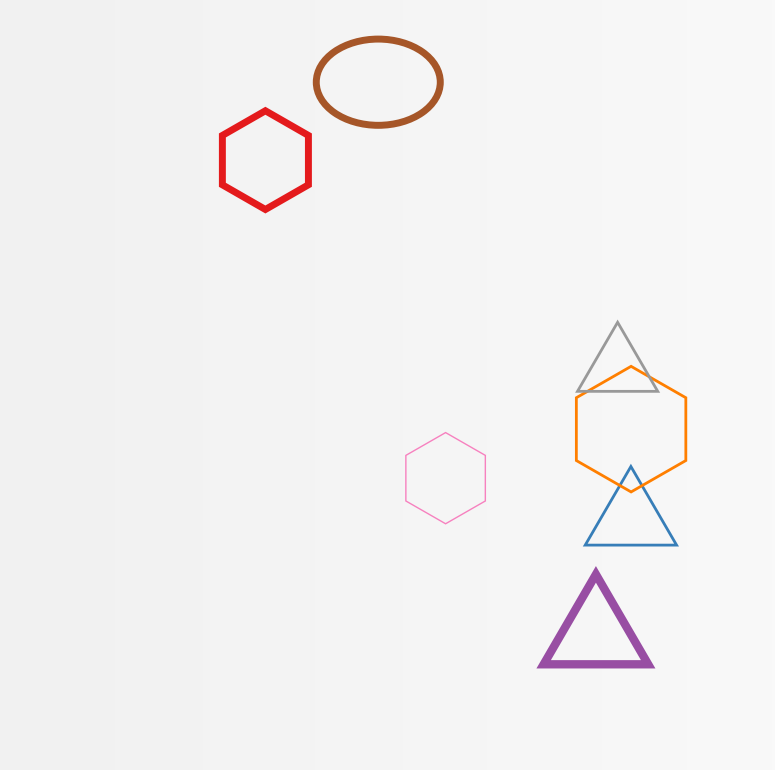[{"shape": "hexagon", "thickness": 2.5, "radius": 0.32, "center": [0.342, 0.792]}, {"shape": "triangle", "thickness": 1, "radius": 0.34, "center": [0.814, 0.326]}, {"shape": "triangle", "thickness": 3, "radius": 0.39, "center": [0.769, 0.176]}, {"shape": "hexagon", "thickness": 1, "radius": 0.41, "center": [0.814, 0.443]}, {"shape": "oval", "thickness": 2.5, "radius": 0.4, "center": [0.488, 0.893]}, {"shape": "hexagon", "thickness": 0.5, "radius": 0.3, "center": [0.575, 0.379]}, {"shape": "triangle", "thickness": 1, "radius": 0.3, "center": [0.797, 0.522]}]